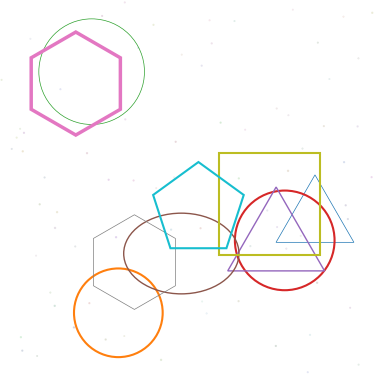[{"shape": "triangle", "thickness": 0.5, "radius": 0.58, "center": [0.818, 0.429]}, {"shape": "circle", "thickness": 1.5, "radius": 0.58, "center": [0.307, 0.188]}, {"shape": "circle", "thickness": 0.5, "radius": 0.69, "center": [0.238, 0.814]}, {"shape": "circle", "thickness": 1.5, "radius": 0.65, "center": [0.74, 0.376]}, {"shape": "triangle", "thickness": 1, "radius": 0.73, "center": [0.717, 0.369]}, {"shape": "oval", "thickness": 1, "radius": 0.75, "center": [0.471, 0.342]}, {"shape": "hexagon", "thickness": 2.5, "radius": 0.67, "center": [0.197, 0.783]}, {"shape": "hexagon", "thickness": 0.5, "radius": 0.61, "center": [0.349, 0.319]}, {"shape": "square", "thickness": 1.5, "radius": 0.66, "center": [0.7, 0.471]}, {"shape": "pentagon", "thickness": 1.5, "radius": 0.62, "center": [0.515, 0.455]}]